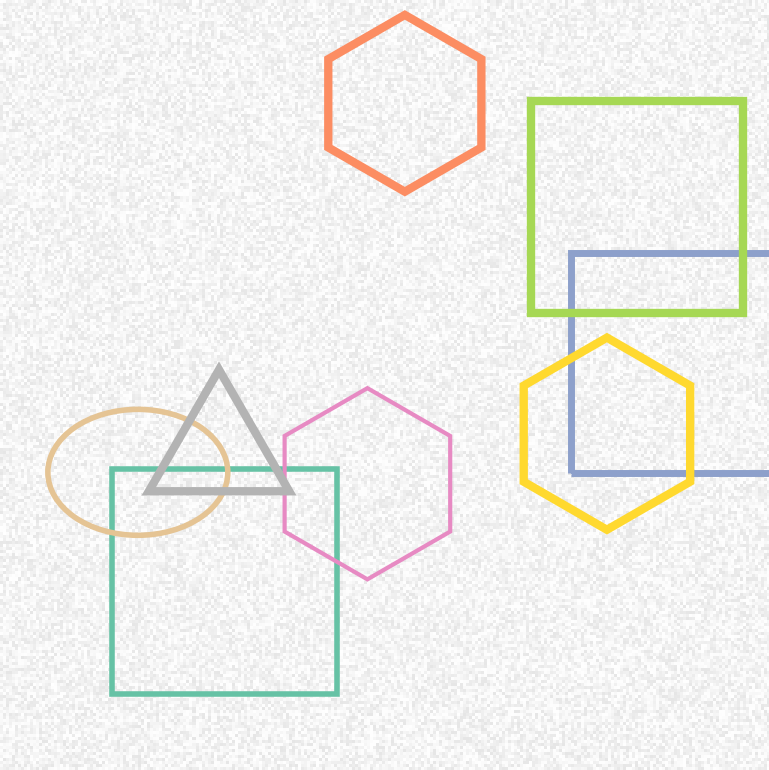[{"shape": "square", "thickness": 2, "radius": 0.73, "center": [0.292, 0.245]}, {"shape": "hexagon", "thickness": 3, "radius": 0.57, "center": [0.526, 0.866]}, {"shape": "square", "thickness": 2.5, "radius": 0.71, "center": [0.885, 0.529]}, {"shape": "hexagon", "thickness": 1.5, "radius": 0.62, "center": [0.477, 0.372]}, {"shape": "square", "thickness": 3, "radius": 0.69, "center": [0.827, 0.731]}, {"shape": "hexagon", "thickness": 3, "radius": 0.62, "center": [0.788, 0.437]}, {"shape": "oval", "thickness": 2, "radius": 0.58, "center": [0.179, 0.387]}, {"shape": "triangle", "thickness": 3, "radius": 0.53, "center": [0.284, 0.415]}]